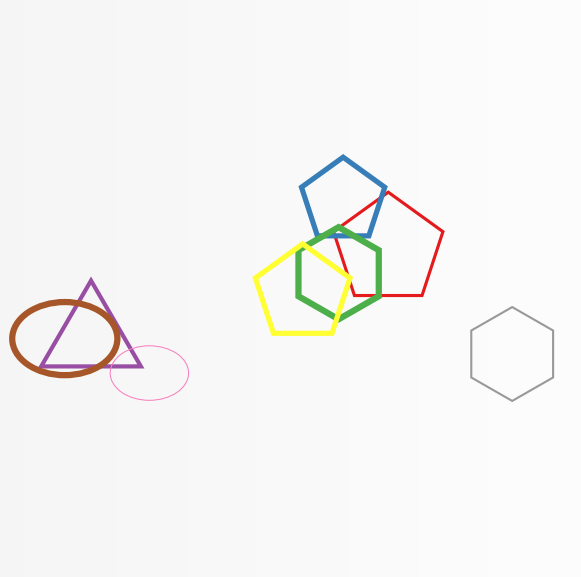[{"shape": "pentagon", "thickness": 1.5, "radius": 0.49, "center": [0.668, 0.567]}, {"shape": "pentagon", "thickness": 2.5, "radius": 0.38, "center": [0.59, 0.652]}, {"shape": "hexagon", "thickness": 3, "radius": 0.4, "center": [0.583, 0.526]}, {"shape": "triangle", "thickness": 2, "radius": 0.5, "center": [0.157, 0.414]}, {"shape": "pentagon", "thickness": 2.5, "radius": 0.43, "center": [0.521, 0.491]}, {"shape": "oval", "thickness": 3, "radius": 0.45, "center": [0.111, 0.413]}, {"shape": "oval", "thickness": 0.5, "radius": 0.34, "center": [0.257, 0.353]}, {"shape": "hexagon", "thickness": 1, "radius": 0.41, "center": [0.881, 0.386]}]